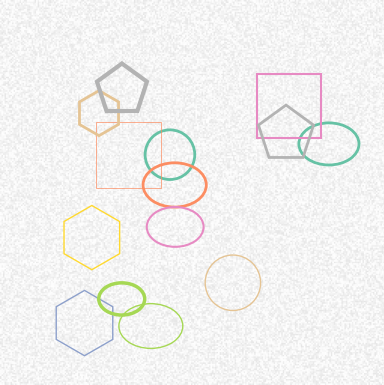[{"shape": "oval", "thickness": 2, "radius": 0.39, "center": [0.854, 0.626]}, {"shape": "circle", "thickness": 2, "radius": 0.32, "center": [0.441, 0.598]}, {"shape": "oval", "thickness": 2, "radius": 0.41, "center": [0.454, 0.52]}, {"shape": "square", "thickness": 0.5, "radius": 0.42, "center": [0.334, 0.597]}, {"shape": "hexagon", "thickness": 1, "radius": 0.42, "center": [0.219, 0.161]}, {"shape": "square", "thickness": 1.5, "radius": 0.41, "center": [0.751, 0.725]}, {"shape": "oval", "thickness": 1.5, "radius": 0.37, "center": [0.455, 0.411]}, {"shape": "oval", "thickness": 2.5, "radius": 0.3, "center": [0.316, 0.224]}, {"shape": "oval", "thickness": 1, "radius": 0.41, "center": [0.392, 0.153]}, {"shape": "hexagon", "thickness": 1, "radius": 0.42, "center": [0.239, 0.383]}, {"shape": "circle", "thickness": 1, "radius": 0.36, "center": [0.605, 0.266]}, {"shape": "hexagon", "thickness": 2, "radius": 0.29, "center": [0.257, 0.706]}, {"shape": "pentagon", "thickness": 2, "radius": 0.38, "center": [0.743, 0.652]}, {"shape": "pentagon", "thickness": 3, "radius": 0.34, "center": [0.317, 0.767]}]